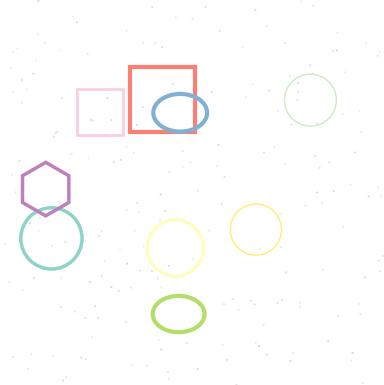[{"shape": "circle", "thickness": 2.5, "radius": 0.4, "center": [0.134, 0.381]}, {"shape": "circle", "thickness": 2, "radius": 0.37, "center": [0.455, 0.356]}, {"shape": "square", "thickness": 3, "radius": 0.42, "center": [0.422, 0.741]}, {"shape": "oval", "thickness": 3, "radius": 0.35, "center": [0.468, 0.707]}, {"shape": "oval", "thickness": 3, "radius": 0.34, "center": [0.464, 0.184]}, {"shape": "square", "thickness": 2, "radius": 0.3, "center": [0.26, 0.709]}, {"shape": "hexagon", "thickness": 2.5, "radius": 0.35, "center": [0.119, 0.509]}, {"shape": "circle", "thickness": 1, "radius": 0.34, "center": [0.806, 0.74]}, {"shape": "circle", "thickness": 1, "radius": 0.33, "center": [0.665, 0.404]}]